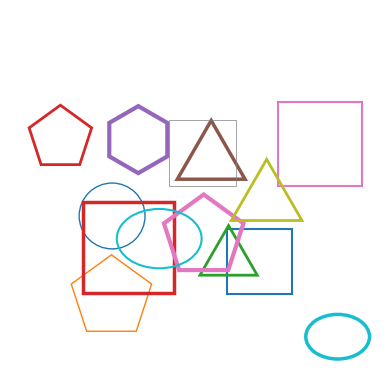[{"shape": "circle", "thickness": 1, "radius": 0.43, "center": [0.291, 0.439]}, {"shape": "square", "thickness": 1.5, "radius": 0.42, "center": [0.674, 0.322]}, {"shape": "pentagon", "thickness": 1, "radius": 0.55, "center": [0.289, 0.228]}, {"shape": "triangle", "thickness": 2, "radius": 0.43, "center": [0.594, 0.328]}, {"shape": "pentagon", "thickness": 2, "radius": 0.43, "center": [0.157, 0.641]}, {"shape": "square", "thickness": 2.5, "radius": 0.59, "center": [0.334, 0.357]}, {"shape": "hexagon", "thickness": 3, "radius": 0.44, "center": [0.359, 0.637]}, {"shape": "triangle", "thickness": 2.5, "radius": 0.51, "center": [0.549, 0.585]}, {"shape": "pentagon", "thickness": 3, "radius": 0.54, "center": [0.529, 0.386]}, {"shape": "square", "thickness": 1.5, "radius": 0.54, "center": [0.831, 0.627]}, {"shape": "square", "thickness": 0.5, "radius": 0.43, "center": [0.526, 0.603]}, {"shape": "triangle", "thickness": 2, "radius": 0.53, "center": [0.693, 0.48]}, {"shape": "oval", "thickness": 2.5, "radius": 0.41, "center": [0.877, 0.125]}, {"shape": "oval", "thickness": 1.5, "radius": 0.55, "center": [0.414, 0.38]}]